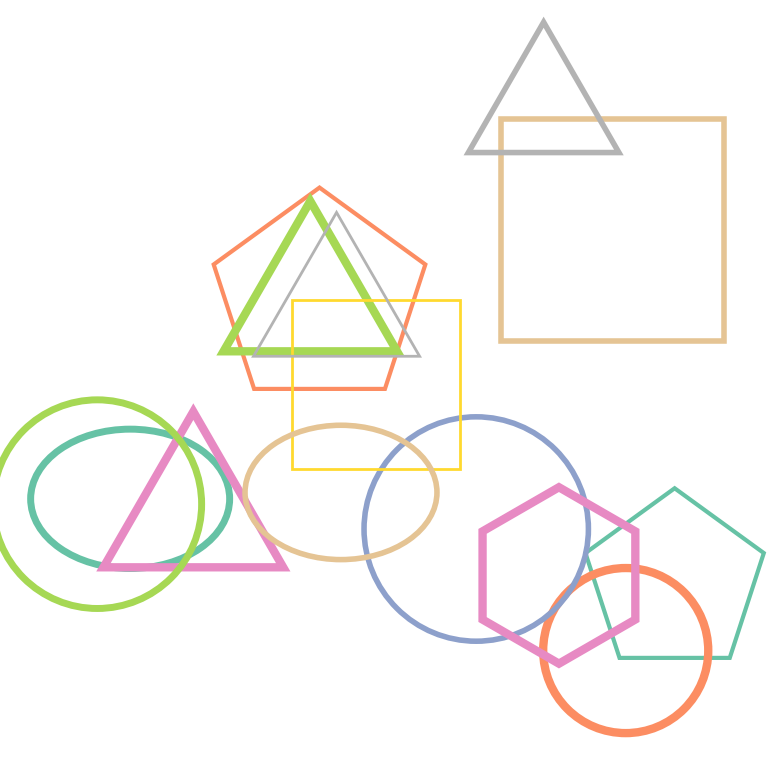[{"shape": "oval", "thickness": 2.5, "radius": 0.65, "center": [0.169, 0.352]}, {"shape": "pentagon", "thickness": 1.5, "radius": 0.61, "center": [0.876, 0.244]}, {"shape": "pentagon", "thickness": 1.5, "radius": 0.72, "center": [0.415, 0.612]}, {"shape": "circle", "thickness": 3, "radius": 0.54, "center": [0.813, 0.155]}, {"shape": "circle", "thickness": 2, "radius": 0.73, "center": [0.618, 0.313]}, {"shape": "hexagon", "thickness": 3, "radius": 0.57, "center": [0.726, 0.253]}, {"shape": "triangle", "thickness": 3, "radius": 0.67, "center": [0.251, 0.331]}, {"shape": "circle", "thickness": 2.5, "radius": 0.68, "center": [0.126, 0.345]}, {"shape": "triangle", "thickness": 3, "radius": 0.65, "center": [0.403, 0.609]}, {"shape": "square", "thickness": 1, "radius": 0.55, "center": [0.488, 0.501]}, {"shape": "square", "thickness": 2, "radius": 0.72, "center": [0.796, 0.701]}, {"shape": "oval", "thickness": 2, "radius": 0.62, "center": [0.443, 0.36]}, {"shape": "triangle", "thickness": 1, "radius": 0.62, "center": [0.437, 0.6]}, {"shape": "triangle", "thickness": 2, "radius": 0.56, "center": [0.706, 0.858]}]